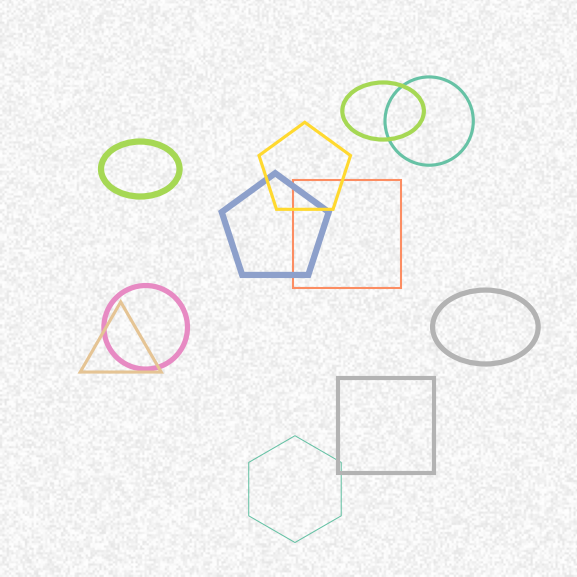[{"shape": "circle", "thickness": 1.5, "radius": 0.38, "center": [0.743, 0.789]}, {"shape": "hexagon", "thickness": 0.5, "radius": 0.46, "center": [0.511, 0.152]}, {"shape": "square", "thickness": 1, "radius": 0.47, "center": [0.601, 0.594]}, {"shape": "pentagon", "thickness": 3, "radius": 0.49, "center": [0.477, 0.602]}, {"shape": "circle", "thickness": 2.5, "radius": 0.36, "center": [0.252, 0.432]}, {"shape": "oval", "thickness": 3, "radius": 0.34, "center": [0.243, 0.706]}, {"shape": "oval", "thickness": 2, "radius": 0.35, "center": [0.663, 0.807]}, {"shape": "pentagon", "thickness": 1.5, "radius": 0.42, "center": [0.528, 0.704]}, {"shape": "triangle", "thickness": 1.5, "radius": 0.4, "center": [0.209, 0.395]}, {"shape": "square", "thickness": 2, "radius": 0.41, "center": [0.668, 0.262]}, {"shape": "oval", "thickness": 2.5, "radius": 0.46, "center": [0.84, 0.433]}]